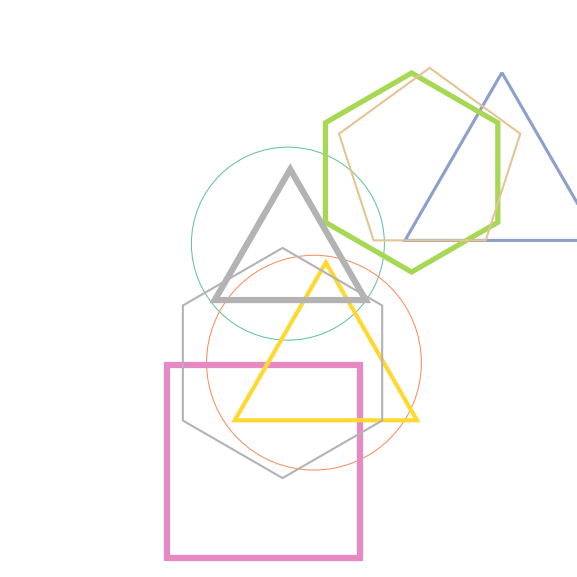[{"shape": "circle", "thickness": 0.5, "radius": 0.84, "center": [0.499, 0.577]}, {"shape": "circle", "thickness": 0.5, "radius": 0.93, "center": [0.544, 0.371]}, {"shape": "triangle", "thickness": 1.5, "radius": 0.97, "center": [0.869, 0.68]}, {"shape": "square", "thickness": 3, "radius": 0.83, "center": [0.456, 0.2]}, {"shape": "hexagon", "thickness": 2.5, "radius": 0.86, "center": [0.713, 0.7]}, {"shape": "triangle", "thickness": 2, "radius": 0.91, "center": [0.564, 0.362]}, {"shape": "pentagon", "thickness": 1, "radius": 0.83, "center": [0.744, 0.716]}, {"shape": "triangle", "thickness": 3, "radius": 0.75, "center": [0.503, 0.555]}, {"shape": "hexagon", "thickness": 1, "radius": 1.0, "center": [0.489, 0.371]}]